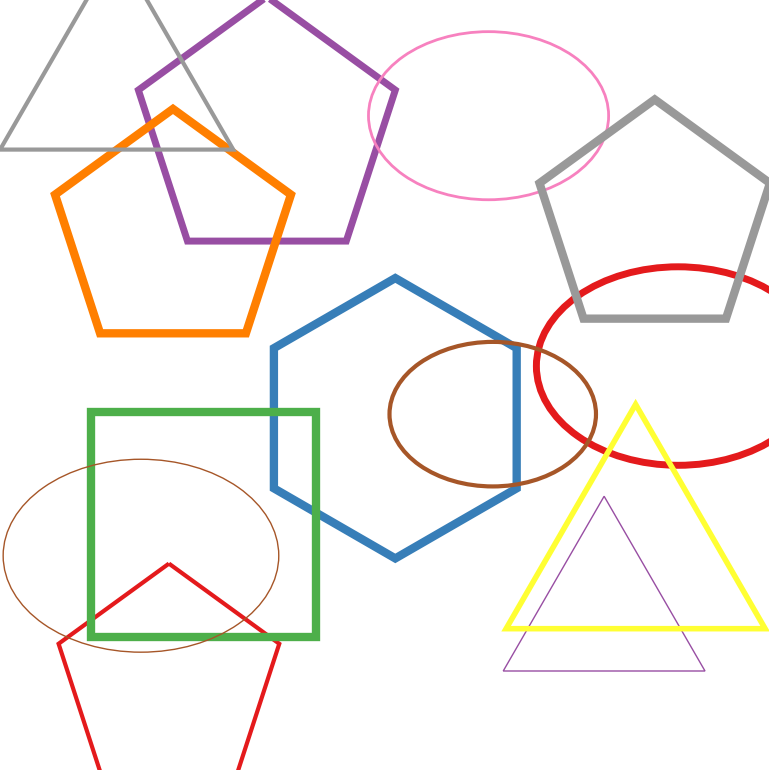[{"shape": "pentagon", "thickness": 1.5, "radius": 0.75, "center": [0.219, 0.117]}, {"shape": "oval", "thickness": 2.5, "radius": 0.92, "center": [0.881, 0.525]}, {"shape": "hexagon", "thickness": 3, "radius": 0.91, "center": [0.513, 0.457]}, {"shape": "square", "thickness": 3, "radius": 0.73, "center": [0.265, 0.319]}, {"shape": "pentagon", "thickness": 2.5, "radius": 0.88, "center": [0.347, 0.829]}, {"shape": "triangle", "thickness": 0.5, "radius": 0.76, "center": [0.785, 0.204]}, {"shape": "pentagon", "thickness": 3, "radius": 0.81, "center": [0.225, 0.697]}, {"shape": "triangle", "thickness": 2, "radius": 0.97, "center": [0.825, 0.281]}, {"shape": "oval", "thickness": 1.5, "radius": 0.67, "center": [0.64, 0.462]}, {"shape": "oval", "thickness": 0.5, "radius": 0.89, "center": [0.183, 0.278]}, {"shape": "oval", "thickness": 1, "radius": 0.78, "center": [0.634, 0.85]}, {"shape": "pentagon", "thickness": 3, "radius": 0.79, "center": [0.85, 0.713]}, {"shape": "triangle", "thickness": 1.5, "radius": 0.87, "center": [0.152, 0.893]}]